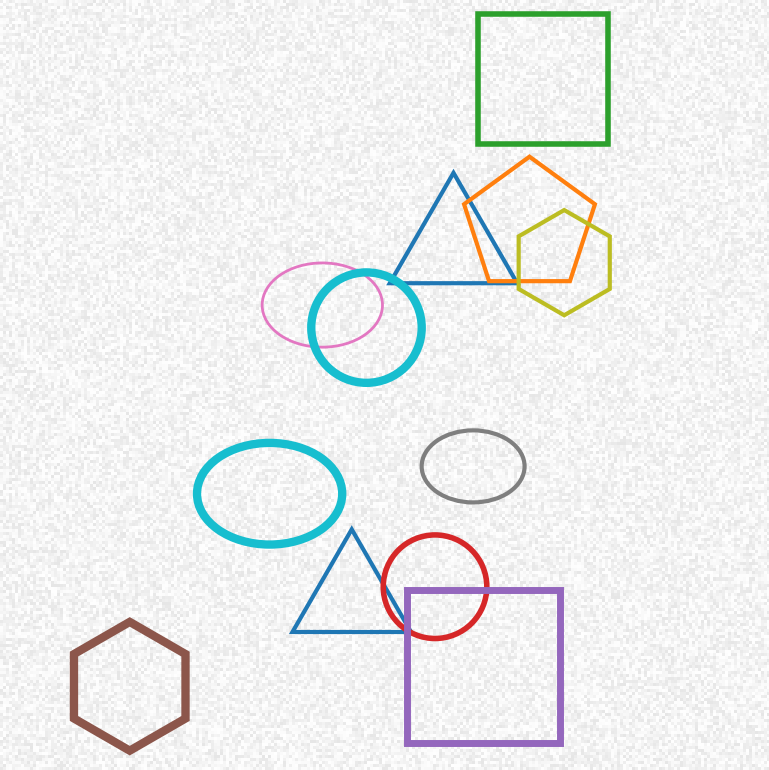[{"shape": "triangle", "thickness": 1.5, "radius": 0.48, "center": [0.589, 0.68]}, {"shape": "triangle", "thickness": 1.5, "radius": 0.44, "center": [0.457, 0.224]}, {"shape": "pentagon", "thickness": 1.5, "radius": 0.45, "center": [0.688, 0.707]}, {"shape": "square", "thickness": 2, "radius": 0.42, "center": [0.705, 0.898]}, {"shape": "circle", "thickness": 2, "radius": 0.34, "center": [0.565, 0.238]}, {"shape": "square", "thickness": 2.5, "radius": 0.5, "center": [0.628, 0.135]}, {"shape": "hexagon", "thickness": 3, "radius": 0.42, "center": [0.168, 0.109]}, {"shape": "oval", "thickness": 1, "radius": 0.39, "center": [0.419, 0.604]}, {"shape": "oval", "thickness": 1.5, "radius": 0.33, "center": [0.614, 0.394]}, {"shape": "hexagon", "thickness": 1.5, "radius": 0.34, "center": [0.733, 0.659]}, {"shape": "circle", "thickness": 3, "radius": 0.36, "center": [0.476, 0.575]}, {"shape": "oval", "thickness": 3, "radius": 0.47, "center": [0.35, 0.359]}]